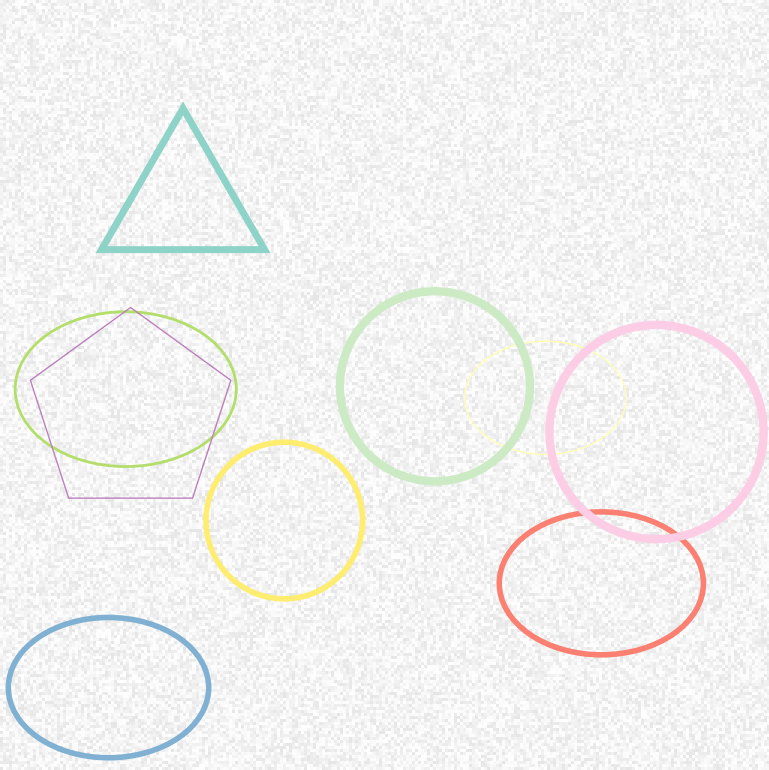[{"shape": "triangle", "thickness": 2.5, "radius": 0.61, "center": [0.238, 0.737]}, {"shape": "oval", "thickness": 0.5, "radius": 0.52, "center": [0.708, 0.483]}, {"shape": "oval", "thickness": 2, "radius": 0.66, "center": [0.781, 0.242]}, {"shape": "oval", "thickness": 2, "radius": 0.65, "center": [0.141, 0.107]}, {"shape": "oval", "thickness": 1, "radius": 0.72, "center": [0.163, 0.495]}, {"shape": "circle", "thickness": 3, "radius": 0.7, "center": [0.853, 0.439]}, {"shape": "pentagon", "thickness": 0.5, "radius": 0.68, "center": [0.17, 0.464]}, {"shape": "circle", "thickness": 3, "radius": 0.62, "center": [0.565, 0.498]}, {"shape": "circle", "thickness": 2, "radius": 0.51, "center": [0.369, 0.324]}]